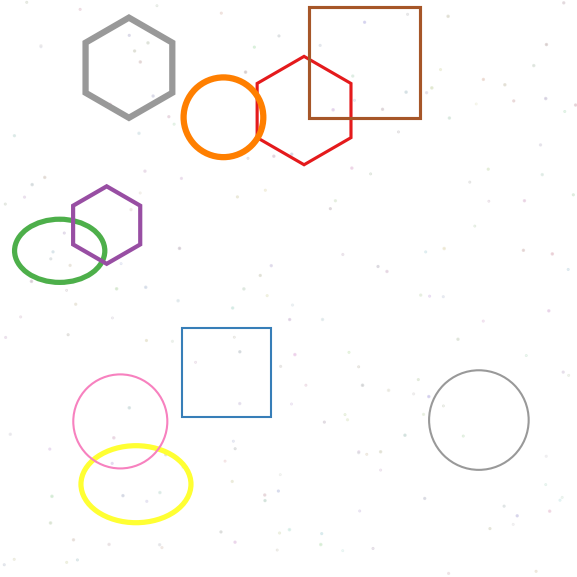[{"shape": "hexagon", "thickness": 1.5, "radius": 0.47, "center": [0.527, 0.808]}, {"shape": "square", "thickness": 1, "radius": 0.39, "center": [0.393, 0.354]}, {"shape": "oval", "thickness": 2.5, "radius": 0.39, "center": [0.103, 0.565]}, {"shape": "hexagon", "thickness": 2, "radius": 0.34, "center": [0.185, 0.609]}, {"shape": "circle", "thickness": 3, "radius": 0.35, "center": [0.387, 0.796]}, {"shape": "oval", "thickness": 2.5, "radius": 0.48, "center": [0.235, 0.161]}, {"shape": "square", "thickness": 1.5, "radius": 0.48, "center": [0.632, 0.892]}, {"shape": "circle", "thickness": 1, "radius": 0.41, "center": [0.208, 0.269]}, {"shape": "circle", "thickness": 1, "radius": 0.43, "center": [0.829, 0.272]}, {"shape": "hexagon", "thickness": 3, "radius": 0.43, "center": [0.223, 0.882]}]